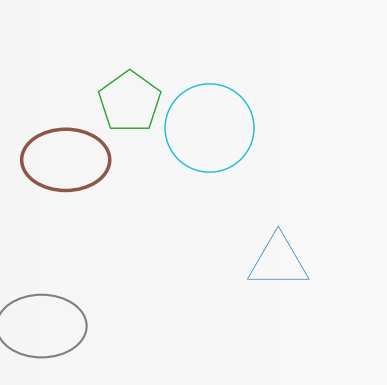[{"shape": "triangle", "thickness": 0.5, "radius": 0.46, "center": [0.718, 0.321]}, {"shape": "pentagon", "thickness": 1, "radius": 0.42, "center": [0.335, 0.735]}, {"shape": "oval", "thickness": 2.5, "radius": 0.57, "center": [0.17, 0.585]}, {"shape": "oval", "thickness": 1.5, "radius": 0.58, "center": [0.107, 0.153]}, {"shape": "circle", "thickness": 1, "radius": 0.57, "center": [0.541, 0.668]}]